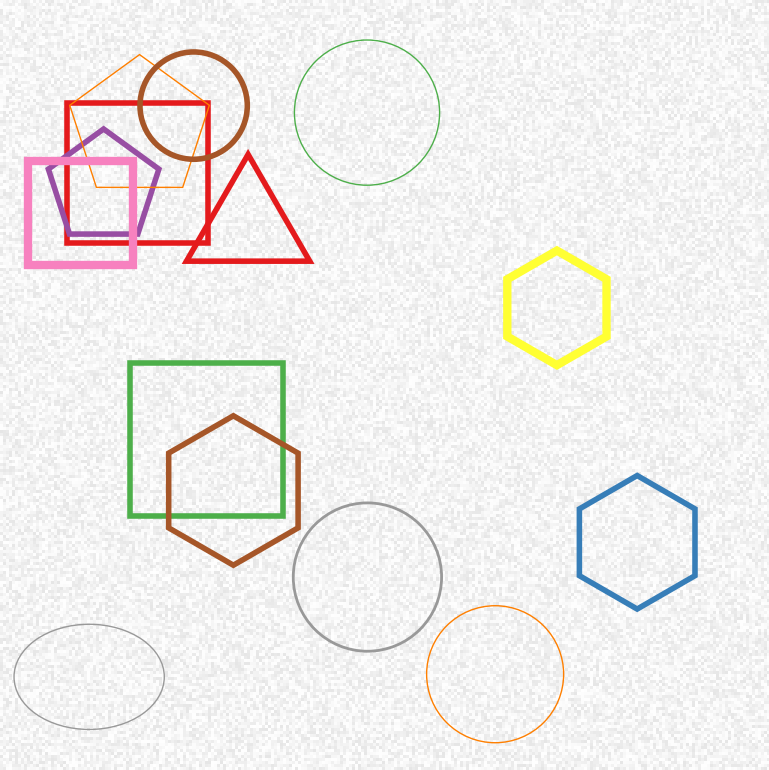[{"shape": "triangle", "thickness": 2, "radius": 0.46, "center": [0.322, 0.707]}, {"shape": "square", "thickness": 2, "radius": 0.45, "center": [0.179, 0.776]}, {"shape": "hexagon", "thickness": 2, "radius": 0.43, "center": [0.828, 0.296]}, {"shape": "square", "thickness": 2, "radius": 0.5, "center": [0.268, 0.429]}, {"shape": "circle", "thickness": 0.5, "radius": 0.47, "center": [0.477, 0.854]}, {"shape": "pentagon", "thickness": 2, "radius": 0.38, "center": [0.135, 0.757]}, {"shape": "circle", "thickness": 0.5, "radius": 0.44, "center": [0.643, 0.124]}, {"shape": "pentagon", "thickness": 0.5, "radius": 0.48, "center": [0.181, 0.834]}, {"shape": "hexagon", "thickness": 3, "radius": 0.37, "center": [0.723, 0.6]}, {"shape": "circle", "thickness": 2, "radius": 0.35, "center": [0.251, 0.863]}, {"shape": "hexagon", "thickness": 2, "radius": 0.49, "center": [0.303, 0.363]}, {"shape": "square", "thickness": 3, "radius": 0.34, "center": [0.104, 0.723]}, {"shape": "circle", "thickness": 1, "radius": 0.48, "center": [0.477, 0.251]}, {"shape": "oval", "thickness": 0.5, "radius": 0.49, "center": [0.116, 0.121]}]